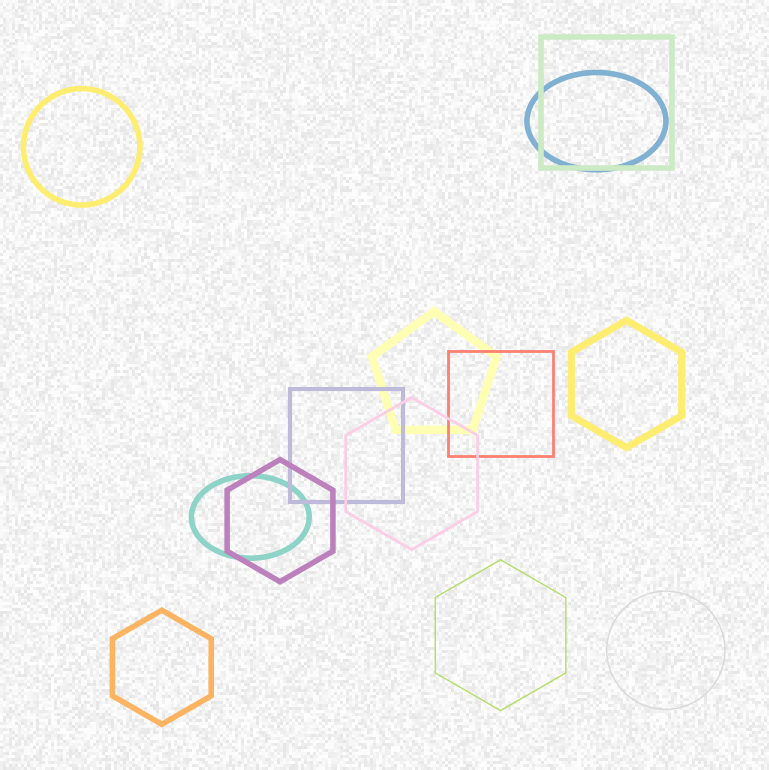[{"shape": "oval", "thickness": 2, "radius": 0.38, "center": [0.325, 0.329]}, {"shape": "pentagon", "thickness": 3, "radius": 0.43, "center": [0.564, 0.51]}, {"shape": "square", "thickness": 1.5, "radius": 0.37, "center": [0.45, 0.422]}, {"shape": "square", "thickness": 1, "radius": 0.34, "center": [0.65, 0.476]}, {"shape": "oval", "thickness": 2, "radius": 0.45, "center": [0.775, 0.843]}, {"shape": "hexagon", "thickness": 2, "radius": 0.37, "center": [0.21, 0.133]}, {"shape": "hexagon", "thickness": 0.5, "radius": 0.49, "center": [0.65, 0.175]}, {"shape": "hexagon", "thickness": 1, "radius": 0.49, "center": [0.535, 0.385]}, {"shape": "circle", "thickness": 0.5, "radius": 0.38, "center": [0.865, 0.156]}, {"shape": "hexagon", "thickness": 2, "radius": 0.4, "center": [0.364, 0.324]}, {"shape": "square", "thickness": 2, "radius": 0.43, "center": [0.788, 0.867]}, {"shape": "hexagon", "thickness": 2.5, "radius": 0.41, "center": [0.814, 0.501]}, {"shape": "circle", "thickness": 2, "radius": 0.38, "center": [0.106, 0.809]}]